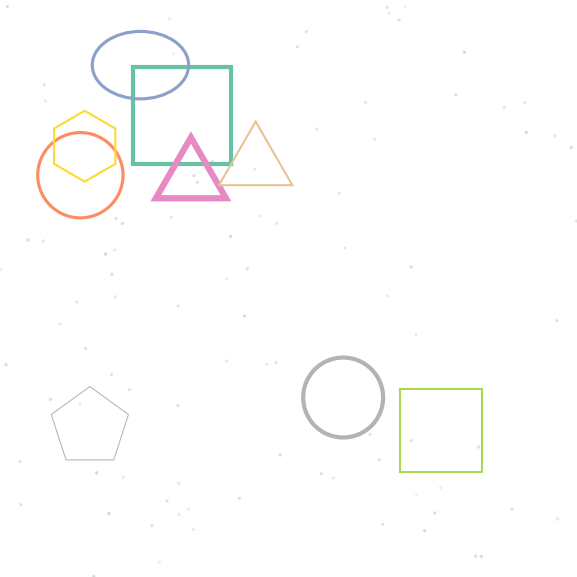[{"shape": "square", "thickness": 2, "radius": 0.42, "center": [0.315, 0.8]}, {"shape": "circle", "thickness": 1.5, "radius": 0.37, "center": [0.139, 0.696]}, {"shape": "oval", "thickness": 1.5, "radius": 0.42, "center": [0.243, 0.886]}, {"shape": "triangle", "thickness": 3, "radius": 0.35, "center": [0.331, 0.691]}, {"shape": "square", "thickness": 1, "radius": 0.36, "center": [0.763, 0.254]}, {"shape": "hexagon", "thickness": 1, "radius": 0.31, "center": [0.147, 0.746]}, {"shape": "triangle", "thickness": 1, "radius": 0.37, "center": [0.443, 0.715]}, {"shape": "pentagon", "thickness": 0.5, "radius": 0.35, "center": [0.156, 0.26]}, {"shape": "circle", "thickness": 2, "radius": 0.35, "center": [0.594, 0.311]}]